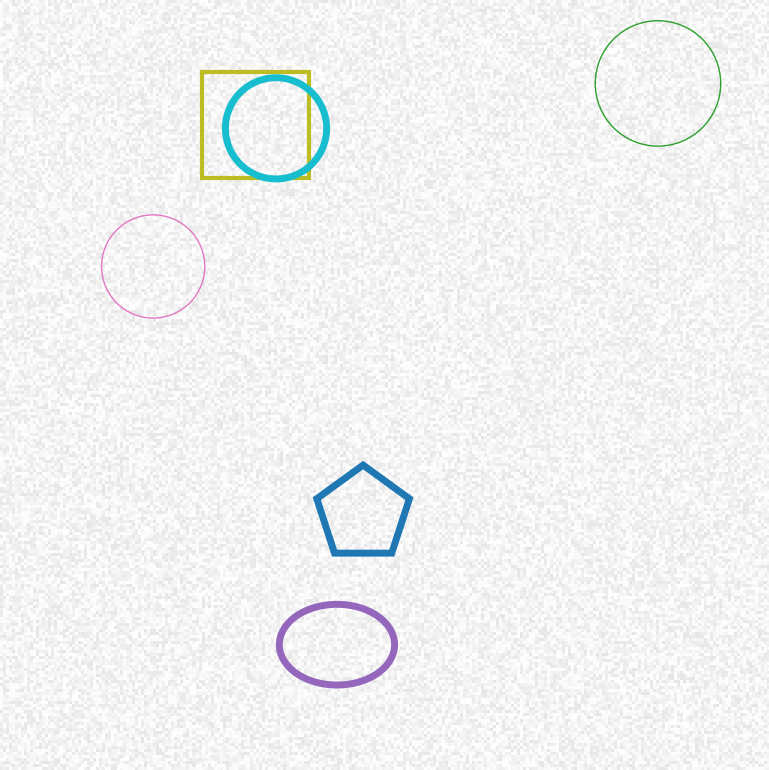[{"shape": "pentagon", "thickness": 2.5, "radius": 0.32, "center": [0.472, 0.333]}, {"shape": "circle", "thickness": 0.5, "radius": 0.41, "center": [0.854, 0.892]}, {"shape": "oval", "thickness": 2.5, "radius": 0.37, "center": [0.438, 0.163]}, {"shape": "circle", "thickness": 0.5, "radius": 0.34, "center": [0.199, 0.654]}, {"shape": "square", "thickness": 1.5, "radius": 0.35, "center": [0.332, 0.838]}, {"shape": "circle", "thickness": 2.5, "radius": 0.33, "center": [0.358, 0.833]}]